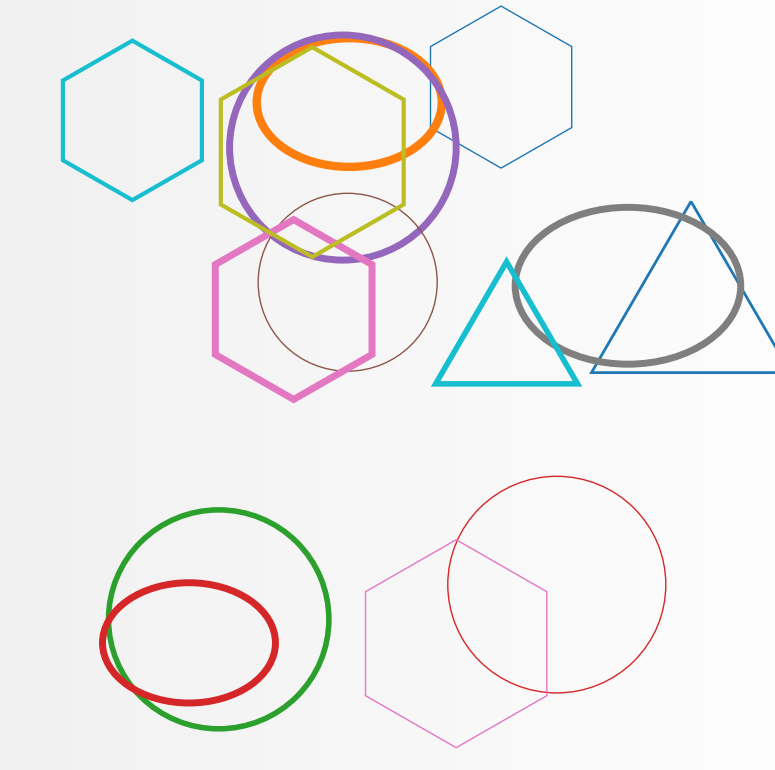[{"shape": "triangle", "thickness": 1, "radius": 0.74, "center": [0.892, 0.59]}, {"shape": "hexagon", "thickness": 0.5, "radius": 0.53, "center": [0.647, 0.887]}, {"shape": "oval", "thickness": 3, "radius": 0.6, "center": [0.451, 0.867]}, {"shape": "circle", "thickness": 2, "radius": 0.71, "center": [0.282, 0.196]}, {"shape": "oval", "thickness": 2.5, "radius": 0.56, "center": [0.244, 0.165]}, {"shape": "circle", "thickness": 0.5, "radius": 0.7, "center": [0.718, 0.241]}, {"shape": "circle", "thickness": 2.5, "radius": 0.73, "center": [0.442, 0.808]}, {"shape": "circle", "thickness": 0.5, "radius": 0.58, "center": [0.449, 0.633]}, {"shape": "hexagon", "thickness": 2.5, "radius": 0.58, "center": [0.379, 0.598]}, {"shape": "hexagon", "thickness": 0.5, "radius": 0.68, "center": [0.589, 0.164]}, {"shape": "oval", "thickness": 2.5, "radius": 0.73, "center": [0.81, 0.629]}, {"shape": "hexagon", "thickness": 1.5, "radius": 0.68, "center": [0.403, 0.803]}, {"shape": "triangle", "thickness": 2, "radius": 0.53, "center": [0.654, 0.554]}, {"shape": "hexagon", "thickness": 1.5, "radius": 0.52, "center": [0.171, 0.844]}]